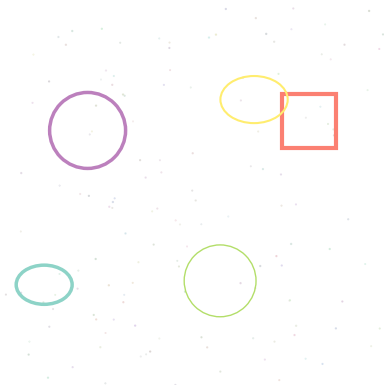[{"shape": "oval", "thickness": 2.5, "radius": 0.36, "center": [0.115, 0.26]}, {"shape": "square", "thickness": 3, "radius": 0.35, "center": [0.802, 0.686]}, {"shape": "circle", "thickness": 1, "radius": 0.47, "center": [0.572, 0.271]}, {"shape": "circle", "thickness": 2.5, "radius": 0.49, "center": [0.228, 0.661]}, {"shape": "oval", "thickness": 1.5, "radius": 0.44, "center": [0.66, 0.741]}]